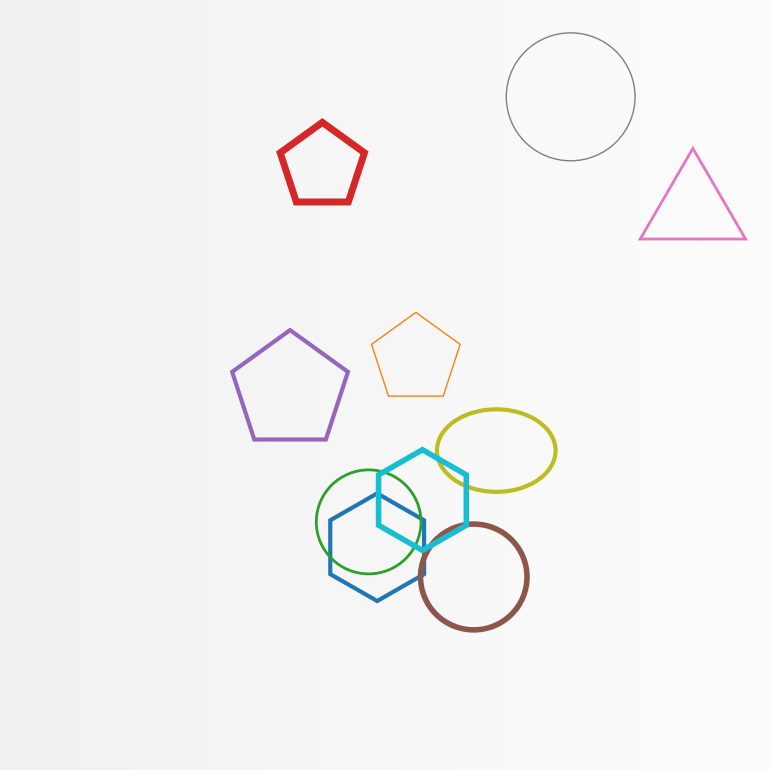[{"shape": "hexagon", "thickness": 1.5, "radius": 0.35, "center": [0.487, 0.289]}, {"shape": "pentagon", "thickness": 0.5, "radius": 0.3, "center": [0.537, 0.534]}, {"shape": "circle", "thickness": 1, "radius": 0.34, "center": [0.476, 0.322]}, {"shape": "pentagon", "thickness": 2.5, "radius": 0.29, "center": [0.416, 0.784]}, {"shape": "pentagon", "thickness": 1.5, "radius": 0.39, "center": [0.374, 0.493]}, {"shape": "circle", "thickness": 2, "radius": 0.34, "center": [0.611, 0.251]}, {"shape": "triangle", "thickness": 1, "radius": 0.39, "center": [0.894, 0.729]}, {"shape": "circle", "thickness": 0.5, "radius": 0.42, "center": [0.736, 0.874]}, {"shape": "oval", "thickness": 1.5, "radius": 0.38, "center": [0.64, 0.415]}, {"shape": "hexagon", "thickness": 2, "radius": 0.33, "center": [0.545, 0.351]}]